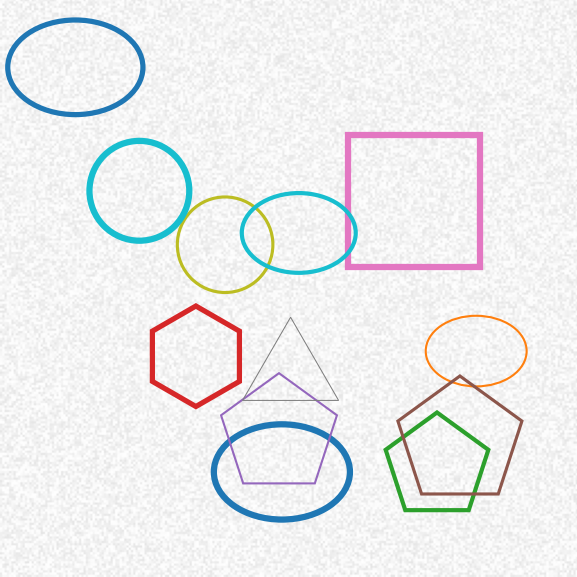[{"shape": "oval", "thickness": 2.5, "radius": 0.59, "center": [0.13, 0.883]}, {"shape": "oval", "thickness": 3, "radius": 0.59, "center": [0.488, 0.182]}, {"shape": "oval", "thickness": 1, "radius": 0.44, "center": [0.825, 0.391]}, {"shape": "pentagon", "thickness": 2, "radius": 0.47, "center": [0.757, 0.191]}, {"shape": "hexagon", "thickness": 2.5, "radius": 0.44, "center": [0.339, 0.382]}, {"shape": "pentagon", "thickness": 1, "radius": 0.53, "center": [0.483, 0.247]}, {"shape": "pentagon", "thickness": 1.5, "radius": 0.56, "center": [0.796, 0.235]}, {"shape": "square", "thickness": 3, "radius": 0.57, "center": [0.717, 0.652]}, {"shape": "triangle", "thickness": 0.5, "radius": 0.48, "center": [0.503, 0.354]}, {"shape": "circle", "thickness": 1.5, "radius": 0.41, "center": [0.39, 0.575]}, {"shape": "oval", "thickness": 2, "radius": 0.49, "center": [0.517, 0.596]}, {"shape": "circle", "thickness": 3, "radius": 0.43, "center": [0.241, 0.669]}]